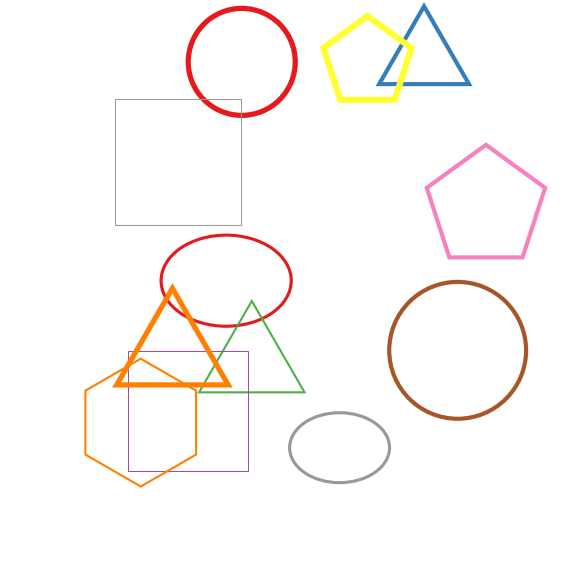[{"shape": "circle", "thickness": 2.5, "radius": 0.46, "center": [0.419, 0.892]}, {"shape": "oval", "thickness": 1.5, "radius": 0.56, "center": [0.392, 0.513]}, {"shape": "triangle", "thickness": 2, "radius": 0.45, "center": [0.734, 0.898]}, {"shape": "triangle", "thickness": 1, "radius": 0.53, "center": [0.436, 0.373]}, {"shape": "square", "thickness": 0.5, "radius": 0.52, "center": [0.325, 0.287]}, {"shape": "triangle", "thickness": 2.5, "radius": 0.56, "center": [0.299, 0.388]}, {"shape": "hexagon", "thickness": 1, "radius": 0.55, "center": [0.244, 0.267]}, {"shape": "pentagon", "thickness": 3, "radius": 0.4, "center": [0.636, 0.891]}, {"shape": "circle", "thickness": 2, "radius": 0.59, "center": [0.792, 0.392]}, {"shape": "pentagon", "thickness": 2, "radius": 0.54, "center": [0.841, 0.641]}, {"shape": "oval", "thickness": 1.5, "radius": 0.43, "center": [0.588, 0.224]}, {"shape": "square", "thickness": 0.5, "radius": 0.54, "center": [0.308, 0.718]}]